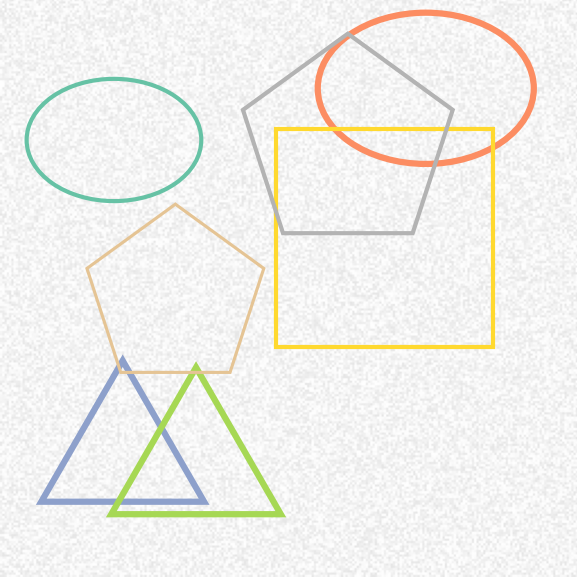[{"shape": "oval", "thickness": 2, "radius": 0.76, "center": [0.197, 0.757]}, {"shape": "oval", "thickness": 3, "radius": 0.94, "center": [0.737, 0.846]}, {"shape": "triangle", "thickness": 3, "radius": 0.81, "center": [0.212, 0.212]}, {"shape": "triangle", "thickness": 3, "radius": 0.85, "center": [0.339, 0.193]}, {"shape": "square", "thickness": 2, "radius": 0.94, "center": [0.666, 0.587]}, {"shape": "pentagon", "thickness": 1.5, "radius": 0.8, "center": [0.304, 0.485]}, {"shape": "pentagon", "thickness": 2, "radius": 0.95, "center": [0.602, 0.75]}]